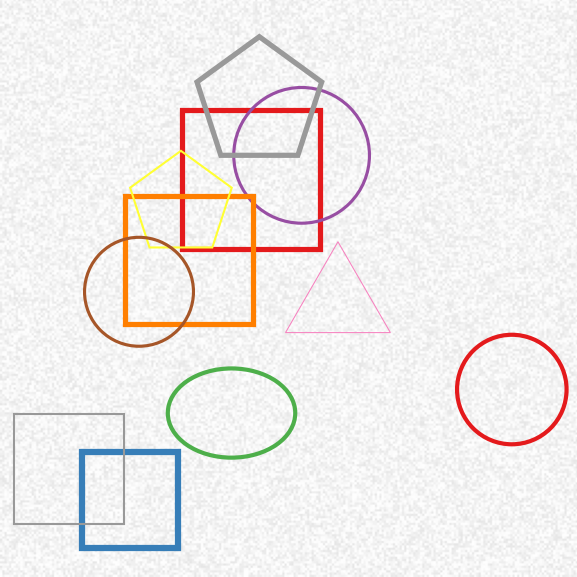[{"shape": "circle", "thickness": 2, "radius": 0.47, "center": [0.886, 0.325]}, {"shape": "square", "thickness": 2.5, "radius": 0.6, "center": [0.435, 0.688]}, {"shape": "square", "thickness": 3, "radius": 0.42, "center": [0.225, 0.133]}, {"shape": "oval", "thickness": 2, "radius": 0.55, "center": [0.401, 0.284]}, {"shape": "circle", "thickness": 1.5, "radius": 0.59, "center": [0.522, 0.73]}, {"shape": "square", "thickness": 2.5, "radius": 0.55, "center": [0.327, 0.549]}, {"shape": "pentagon", "thickness": 1, "radius": 0.46, "center": [0.313, 0.645]}, {"shape": "circle", "thickness": 1.5, "radius": 0.47, "center": [0.241, 0.494]}, {"shape": "triangle", "thickness": 0.5, "radius": 0.52, "center": [0.585, 0.476]}, {"shape": "pentagon", "thickness": 2.5, "radius": 0.57, "center": [0.449, 0.822]}, {"shape": "square", "thickness": 1, "radius": 0.48, "center": [0.12, 0.187]}]